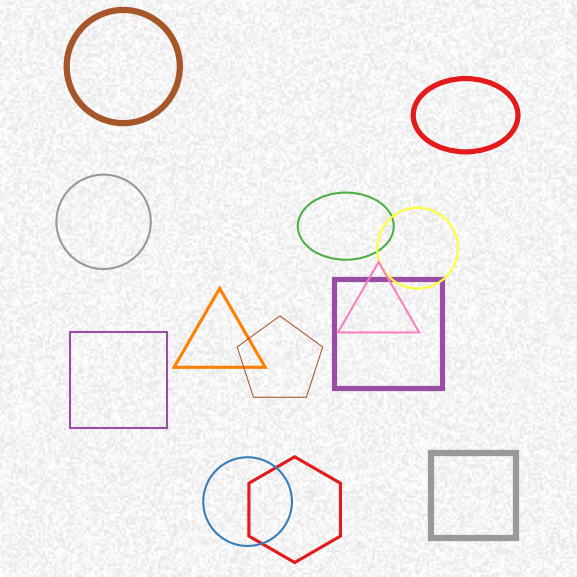[{"shape": "oval", "thickness": 2.5, "radius": 0.45, "center": [0.806, 0.8]}, {"shape": "hexagon", "thickness": 1.5, "radius": 0.46, "center": [0.51, 0.117]}, {"shape": "circle", "thickness": 1, "radius": 0.38, "center": [0.429, 0.131]}, {"shape": "oval", "thickness": 1, "radius": 0.42, "center": [0.599, 0.608]}, {"shape": "square", "thickness": 1, "radius": 0.42, "center": [0.205, 0.341]}, {"shape": "square", "thickness": 2.5, "radius": 0.47, "center": [0.672, 0.421]}, {"shape": "triangle", "thickness": 1.5, "radius": 0.46, "center": [0.38, 0.409]}, {"shape": "circle", "thickness": 1, "radius": 0.35, "center": [0.723, 0.57]}, {"shape": "pentagon", "thickness": 0.5, "radius": 0.39, "center": [0.485, 0.374]}, {"shape": "circle", "thickness": 3, "radius": 0.49, "center": [0.213, 0.884]}, {"shape": "triangle", "thickness": 1, "radius": 0.41, "center": [0.656, 0.464]}, {"shape": "square", "thickness": 3, "radius": 0.37, "center": [0.82, 0.142]}, {"shape": "circle", "thickness": 1, "radius": 0.41, "center": [0.179, 0.615]}]